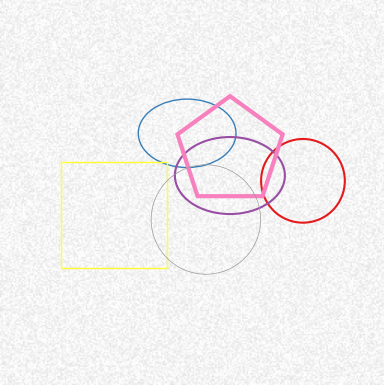[{"shape": "circle", "thickness": 1.5, "radius": 0.54, "center": [0.787, 0.53]}, {"shape": "oval", "thickness": 1, "radius": 0.63, "center": [0.486, 0.654]}, {"shape": "oval", "thickness": 1.5, "radius": 0.71, "center": [0.597, 0.544]}, {"shape": "square", "thickness": 1, "radius": 0.69, "center": [0.296, 0.441]}, {"shape": "pentagon", "thickness": 3, "radius": 0.72, "center": [0.598, 0.607]}, {"shape": "circle", "thickness": 0.5, "radius": 0.71, "center": [0.535, 0.43]}]